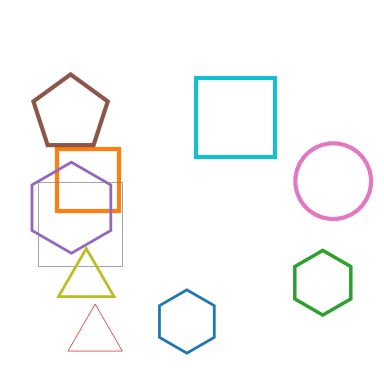[{"shape": "hexagon", "thickness": 2, "radius": 0.41, "center": [0.485, 0.165]}, {"shape": "square", "thickness": 3, "radius": 0.4, "center": [0.229, 0.533]}, {"shape": "hexagon", "thickness": 2.5, "radius": 0.42, "center": [0.838, 0.266]}, {"shape": "triangle", "thickness": 0.5, "radius": 0.41, "center": [0.247, 0.129]}, {"shape": "hexagon", "thickness": 2, "radius": 0.59, "center": [0.185, 0.46]}, {"shape": "pentagon", "thickness": 3, "radius": 0.51, "center": [0.183, 0.705]}, {"shape": "circle", "thickness": 3, "radius": 0.49, "center": [0.865, 0.529]}, {"shape": "square", "thickness": 0.5, "radius": 0.54, "center": [0.209, 0.418]}, {"shape": "triangle", "thickness": 2, "radius": 0.42, "center": [0.224, 0.271]}, {"shape": "square", "thickness": 3, "radius": 0.51, "center": [0.611, 0.695]}]